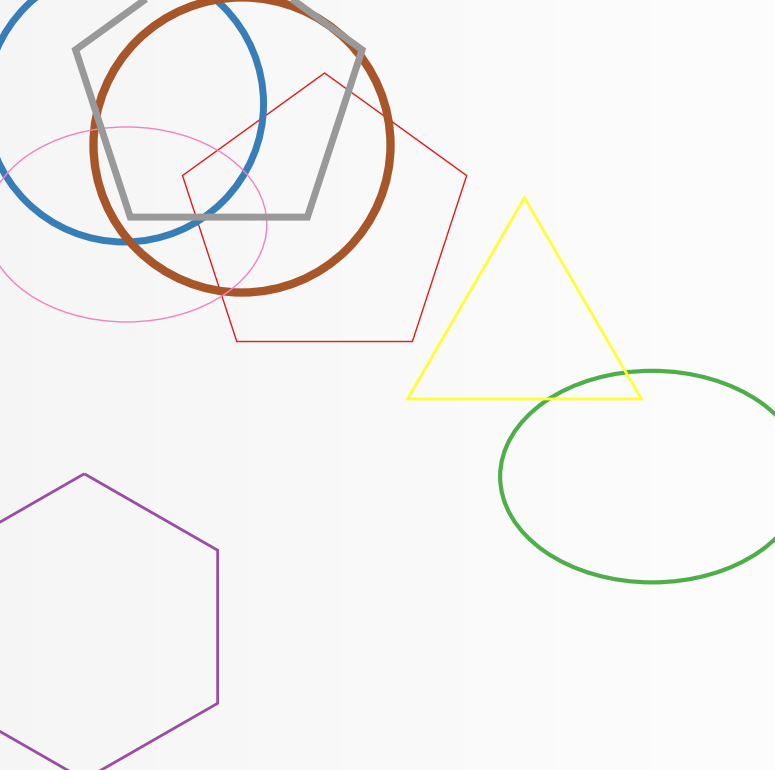[{"shape": "pentagon", "thickness": 0.5, "radius": 0.96, "center": [0.419, 0.712]}, {"shape": "circle", "thickness": 2.5, "radius": 0.9, "center": [0.161, 0.865]}, {"shape": "oval", "thickness": 1.5, "radius": 0.98, "center": [0.842, 0.381]}, {"shape": "hexagon", "thickness": 1, "radius": 0.99, "center": [0.109, 0.186]}, {"shape": "triangle", "thickness": 1, "radius": 0.87, "center": [0.677, 0.569]}, {"shape": "circle", "thickness": 3, "radius": 0.96, "center": [0.312, 0.812]}, {"shape": "oval", "thickness": 0.5, "radius": 0.9, "center": [0.163, 0.708]}, {"shape": "pentagon", "thickness": 2.5, "radius": 0.97, "center": [0.282, 0.875]}]